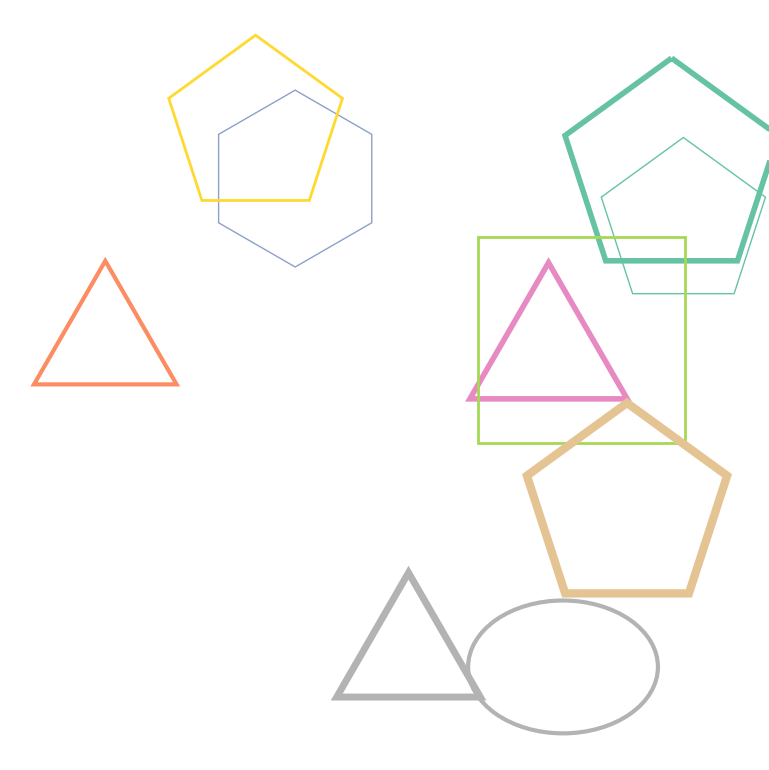[{"shape": "pentagon", "thickness": 2, "radius": 0.73, "center": [0.872, 0.779]}, {"shape": "pentagon", "thickness": 0.5, "radius": 0.56, "center": [0.888, 0.709]}, {"shape": "triangle", "thickness": 1.5, "radius": 0.53, "center": [0.137, 0.554]}, {"shape": "hexagon", "thickness": 0.5, "radius": 0.57, "center": [0.383, 0.768]}, {"shape": "triangle", "thickness": 2, "radius": 0.59, "center": [0.712, 0.541]}, {"shape": "square", "thickness": 1, "radius": 0.67, "center": [0.755, 0.559]}, {"shape": "pentagon", "thickness": 1, "radius": 0.59, "center": [0.332, 0.836]}, {"shape": "pentagon", "thickness": 3, "radius": 0.68, "center": [0.814, 0.34]}, {"shape": "triangle", "thickness": 2.5, "radius": 0.54, "center": [0.531, 0.149]}, {"shape": "oval", "thickness": 1.5, "radius": 0.62, "center": [0.731, 0.134]}]